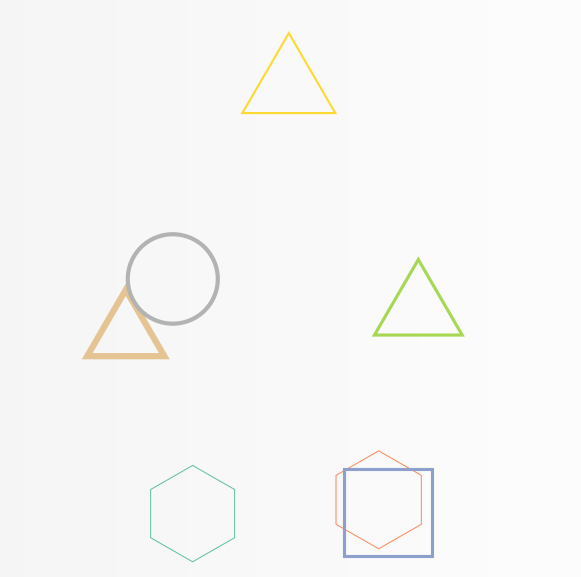[{"shape": "hexagon", "thickness": 0.5, "radius": 0.42, "center": [0.331, 0.11]}, {"shape": "hexagon", "thickness": 0.5, "radius": 0.42, "center": [0.651, 0.134]}, {"shape": "square", "thickness": 1.5, "radius": 0.38, "center": [0.667, 0.112]}, {"shape": "triangle", "thickness": 1.5, "radius": 0.44, "center": [0.72, 0.463]}, {"shape": "triangle", "thickness": 1, "radius": 0.46, "center": [0.497, 0.849]}, {"shape": "triangle", "thickness": 3, "radius": 0.38, "center": [0.216, 0.421]}, {"shape": "circle", "thickness": 2, "radius": 0.39, "center": [0.297, 0.516]}]